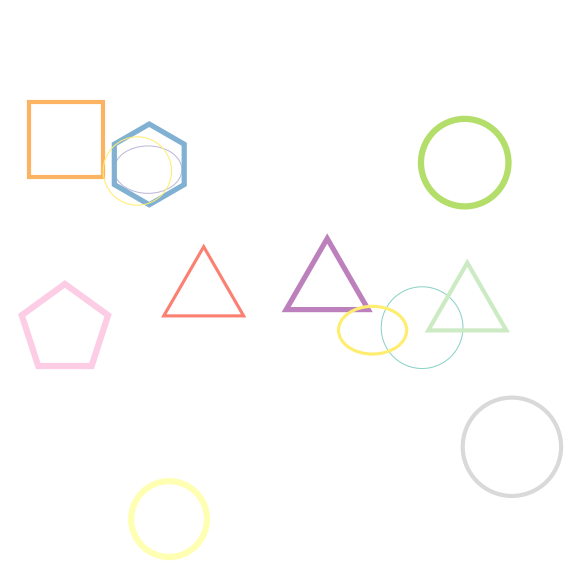[{"shape": "circle", "thickness": 0.5, "radius": 0.35, "center": [0.731, 0.432]}, {"shape": "circle", "thickness": 3, "radius": 0.33, "center": [0.293, 0.1]}, {"shape": "oval", "thickness": 0.5, "radius": 0.29, "center": [0.256, 0.705]}, {"shape": "triangle", "thickness": 1.5, "radius": 0.4, "center": [0.353, 0.492]}, {"shape": "hexagon", "thickness": 2.5, "radius": 0.35, "center": [0.258, 0.714]}, {"shape": "square", "thickness": 2, "radius": 0.32, "center": [0.114, 0.757]}, {"shape": "circle", "thickness": 3, "radius": 0.38, "center": [0.805, 0.718]}, {"shape": "pentagon", "thickness": 3, "radius": 0.39, "center": [0.112, 0.429]}, {"shape": "circle", "thickness": 2, "radius": 0.43, "center": [0.886, 0.226]}, {"shape": "triangle", "thickness": 2.5, "radius": 0.41, "center": [0.567, 0.504]}, {"shape": "triangle", "thickness": 2, "radius": 0.39, "center": [0.809, 0.466]}, {"shape": "circle", "thickness": 0.5, "radius": 0.3, "center": [0.238, 0.703]}, {"shape": "oval", "thickness": 1.5, "radius": 0.3, "center": [0.645, 0.427]}]